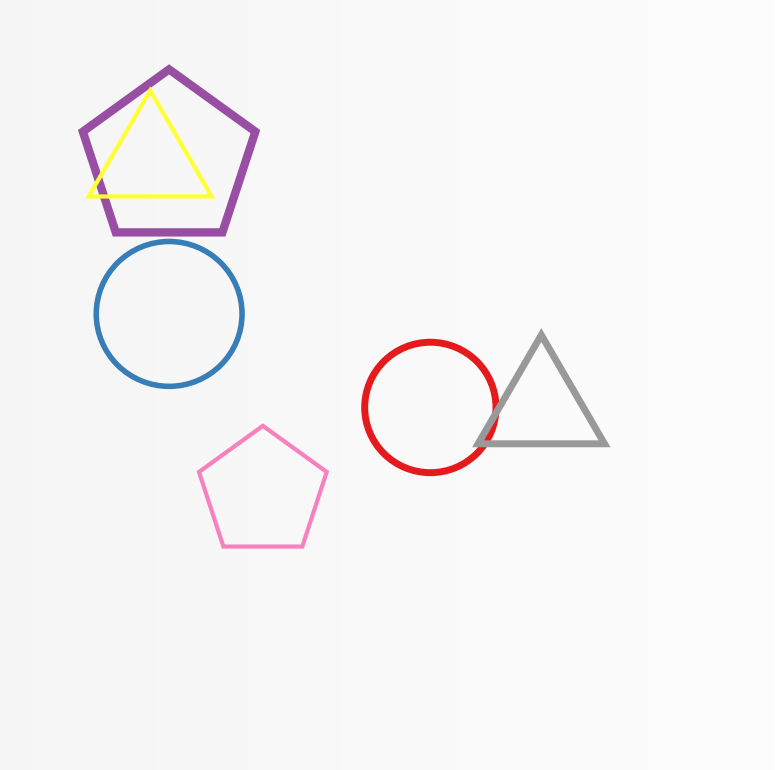[{"shape": "circle", "thickness": 2.5, "radius": 0.42, "center": [0.555, 0.471]}, {"shape": "circle", "thickness": 2, "radius": 0.47, "center": [0.218, 0.592]}, {"shape": "pentagon", "thickness": 3, "radius": 0.59, "center": [0.218, 0.793]}, {"shape": "triangle", "thickness": 1.5, "radius": 0.46, "center": [0.194, 0.791]}, {"shape": "pentagon", "thickness": 1.5, "radius": 0.43, "center": [0.339, 0.36]}, {"shape": "triangle", "thickness": 2.5, "radius": 0.47, "center": [0.698, 0.471]}]